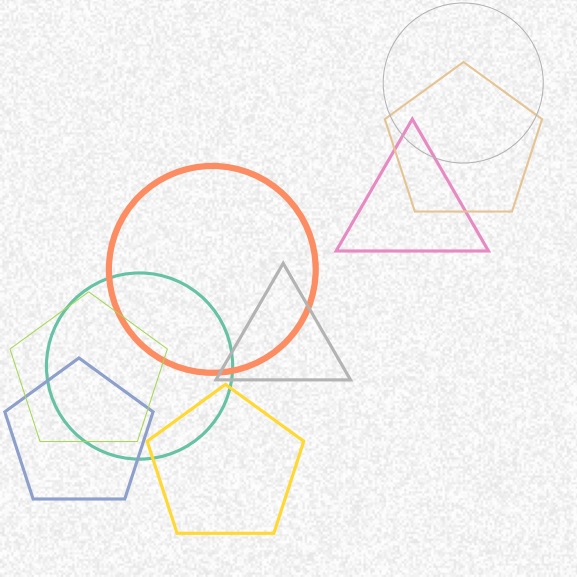[{"shape": "circle", "thickness": 1.5, "radius": 0.81, "center": [0.242, 0.365]}, {"shape": "circle", "thickness": 3, "radius": 0.9, "center": [0.368, 0.533]}, {"shape": "pentagon", "thickness": 1.5, "radius": 0.67, "center": [0.137, 0.244]}, {"shape": "triangle", "thickness": 1.5, "radius": 0.76, "center": [0.714, 0.641]}, {"shape": "pentagon", "thickness": 0.5, "radius": 0.72, "center": [0.154, 0.35]}, {"shape": "pentagon", "thickness": 1.5, "radius": 0.71, "center": [0.39, 0.191]}, {"shape": "pentagon", "thickness": 1, "radius": 0.72, "center": [0.803, 0.749]}, {"shape": "triangle", "thickness": 1.5, "radius": 0.67, "center": [0.49, 0.409]}, {"shape": "circle", "thickness": 0.5, "radius": 0.69, "center": [0.802, 0.855]}]